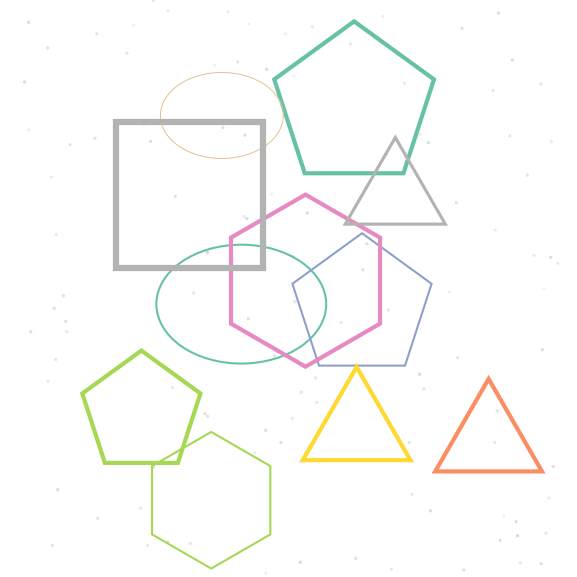[{"shape": "pentagon", "thickness": 2, "radius": 0.73, "center": [0.613, 0.817]}, {"shape": "oval", "thickness": 1, "radius": 0.74, "center": [0.418, 0.473]}, {"shape": "triangle", "thickness": 2, "radius": 0.53, "center": [0.846, 0.236]}, {"shape": "pentagon", "thickness": 1, "radius": 0.63, "center": [0.627, 0.469]}, {"shape": "hexagon", "thickness": 2, "radius": 0.74, "center": [0.529, 0.513]}, {"shape": "hexagon", "thickness": 1, "radius": 0.59, "center": [0.366, 0.133]}, {"shape": "pentagon", "thickness": 2, "radius": 0.54, "center": [0.245, 0.285]}, {"shape": "triangle", "thickness": 2, "radius": 0.54, "center": [0.618, 0.256]}, {"shape": "oval", "thickness": 0.5, "radius": 0.53, "center": [0.384, 0.799]}, {"shape": "square", "thickness": 3, "radius": 0.63, "center": [0.328, 0.662]}, {"shape": "triangle", "thickness": 1.5, "radius": 0.5, "center": [0.685, 0.661]}]